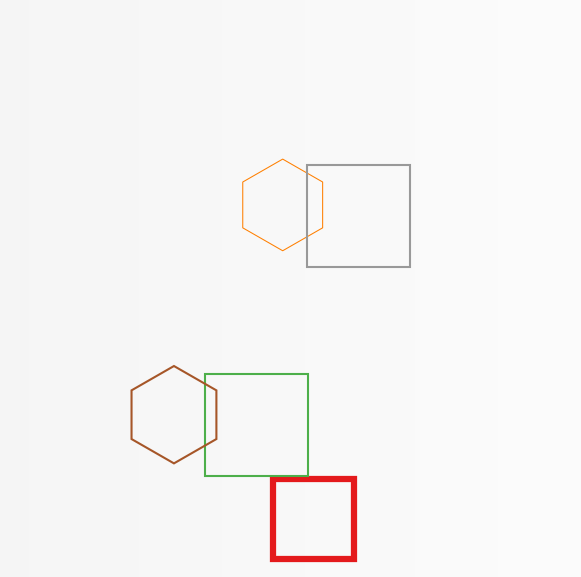[{"shape": "square", "thickness": 3, "radius": 0.35, "center": [0.539, 0.1]}, {"shape": "square", "thickness": 1, "radius": 0.44, "center": [0.441, 0.263]}, {"shape": "hexagon", "thickness": 0.5, "radius": 0.4, "center": [0.486, 0.644]}, {"shape": "hexagon", "thickness": 1, "radius": 0.42, "center": [0.299, 0.281]}, {"shape": "square", "thickness": 1, "radius": 0.44, "center": [0.616, 0.625]}]